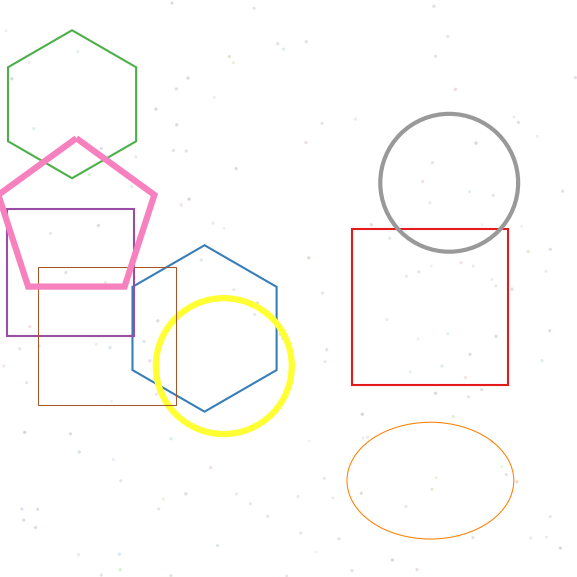[{"shape": "square", "thickness": 1, "radius": 0.68, "center": [0.745, 0.468]}, {"shape": "hexagon", "thickness": 1, "radius": 0.72, "center": [0.354, 0.43]}, {"shape": "hexagon", "thickness": 1, "radius": 0.64, "center": [0.125, 0.819]}, {"shape": "square", "thickness": 1, "radius": 0.55, "center": [0.123, 0.527]}, {"shape": "oval", "thickness": 0.5, "radius": 0.72, "center": [0.745, 0.167]}, {"shape": "circle", "thickness": 3, "radius": 0.59, "center": [0.388, 0.365]}, {"shape": "square", "thickness": 0.5, "radius": 0.6, "center": [0.186, 0.417]}, {"shape": "pentagon", "thickness": 3, "radius": 0.71, "center": [0.132, 0.618]}, {"shape": "circle", "thickness": 2, "radius": 0.6, "center": [0.778, 0.683]}]